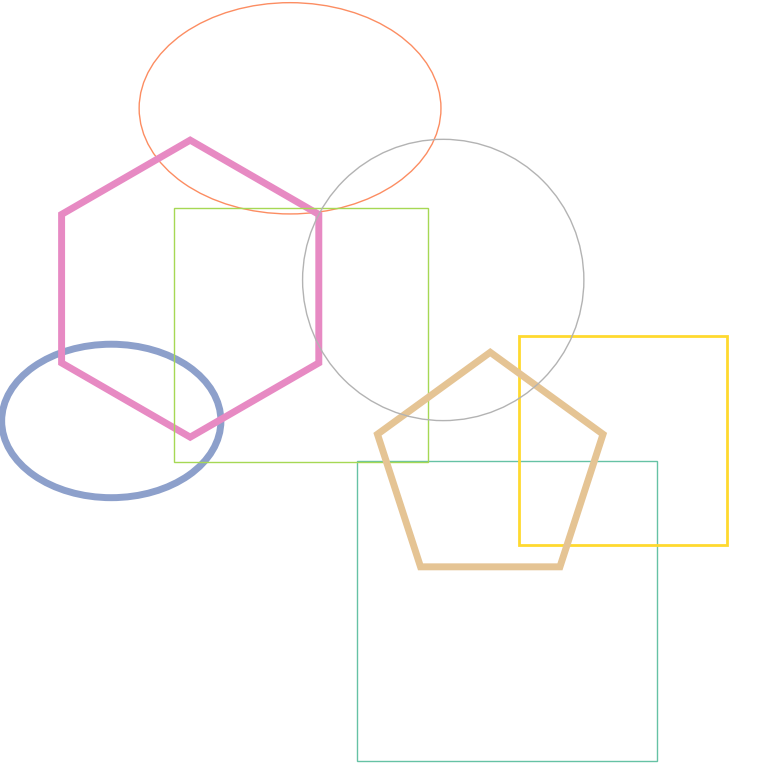[{"shape": "square", "thickness": 0.5, "radius": 0.97, "center": [0.659, 0.207]}, {"shape": "oval", "thickness": 0.5, "radius": 0.98, "center": [0.377, 0.859]}, {"shape": "oval", "thickness": 2.5, "radius": 0.71, "center": [0.145, 0.453]}, {"shape": "hexagon", "thickness": 2.5, "radius": 0.96, "center": [0.247, 0.625]}, {"shape": "square", "thickness": 0.5, "radius": 0.82, "center": [0.391, 0.565]}, {"shape": "square", "thickness": 1, "radius": 0.68, "center": [0.81, 0.428]}, {"shape": "pentagon", "thickness": 2.5, "radius": 0.77, "center": [0.637, 0.388]}, {"shape": "circle", "thickness": 0.5, "radius": 0.91, "center": [0.576, 0.636]}]